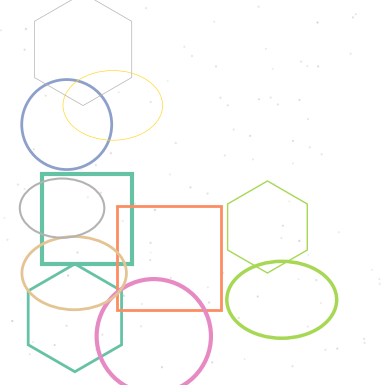[{"shape": "hexagon", "thickness": 2, "radius": 0.7, "center": [0.194, 0.174]}, {"shape": "square", "thickness": 3, "radius": 0.58, "center": [0.226, 0.431]}, {"shape": "square", "thickness": 2, "radius": 0.68, "center": [0.44, 0.331]}, {"shape": "circle", "thickness": 2, "radius": 0.58, "center": [0.173, 0.676]}, {"shape": "circle", "thickness": 3, "radius": 0.74, "center": [0.399, 0.127]}, {"shape": "hexagon", "thickness": 1, "radius": 0.6, "center": [0.695, 0.41]}, {"shape": "oval", "thickness": 2.5, "radius": 0.71, "center": [0.732, 0.221]}, {"shape": "oval", "thickness": 0.5, "radius": 0.65, "center": [0.293, 0.726]}, {"shape": "oval", "thickness": 2, "radius": 0.68, "center": [0.193, 0.291]}, {"shape": "hexagon", "thickness": 0.5, "radius": 0.73, "center": [0.216, 0.872]}, {"shape": "oval", "thickness": 1.5, "radius": 0.55, "center": [0.161, 0.459]}]